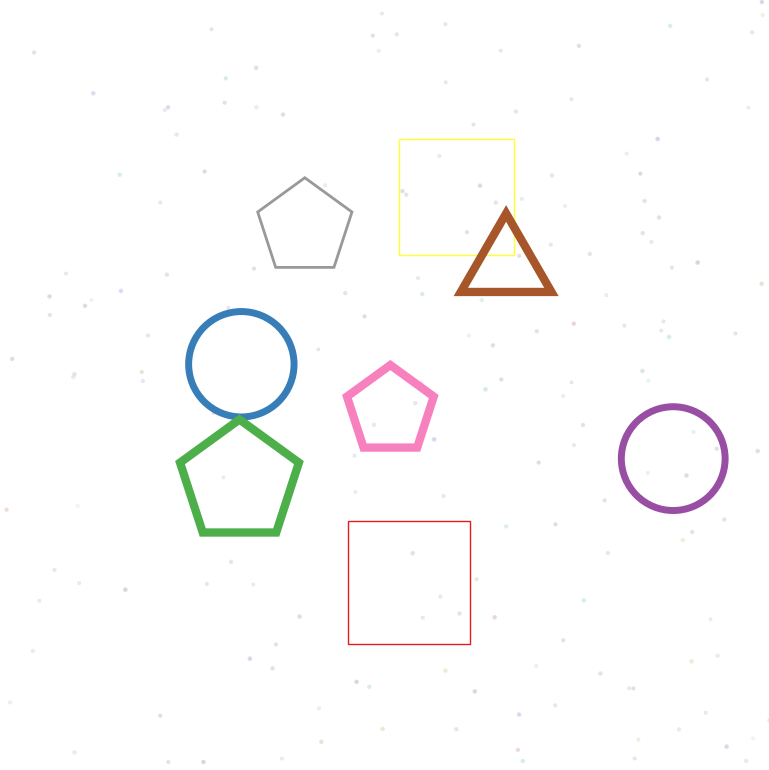[{"shape": "square", "thickness": 0.5, "radius": 0.4, "center": [0.531, 0.243]}, {"shape": "circle", "thickness": 2.5, "radius": 0.34, "center": [0.313, 0.527]}, {"shape": "pentagon", "thickness": 3, "radius": 0.41, "center": [0.311, 0.374]}, {"shape": "circle", "thickness": 2.5, "radius": 0.34, "center": [0.874, 0.404]}, {"shape": "square", "thickness": 0.5, "radius": 0.37, "center": [0.593, 0.744]}, {"shape": "triangle", "thickness": 3, "radius": 0.34, "center": [0.657, 0.655]}, {"shape": "pentagon", "thickness": 3, "radius": 0.3, "center": [0.507, 0.467]}, {"shape": "pentagon", "thickness": 1, "radius": 0.32, "center": [0.396, 0.705]}]